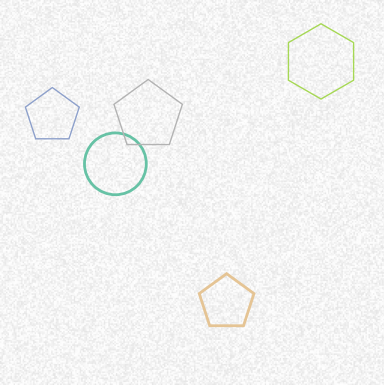[{"shape": "circle", "thickness": 2, "radius": 0.4, "center": [0.3, 0.574]}, {"shape": "pentagon", "thickness": 1, "radius": 0.37, "center": [0.136, 0.699]}, {"shape": "hexagon", "thickness": 1, "radius": 0.49, "center": [0.834, 0.841]}, {"shape": "pentagon", "thickness": 2, "radius": 0.37, "center": [0.589, 0.214]}, {"shape": "pentagon", "thickness": 1, "radius": 0.47, "center": [0.385, 0.7]}]